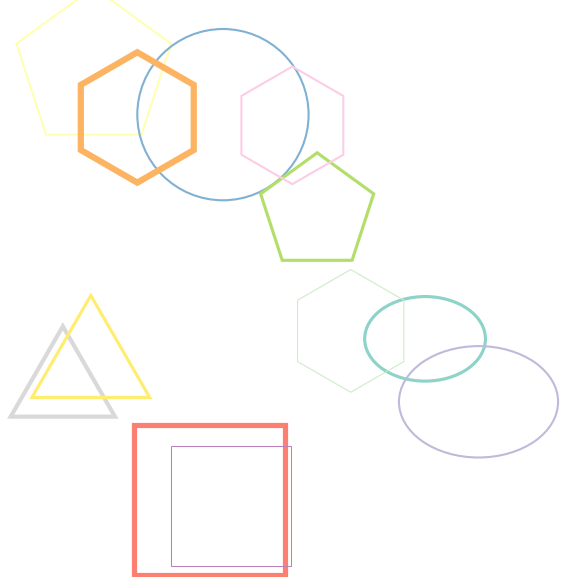[{"shape": "oval", "thickness": 1.5, "radius": 0.52, "center": [0.736, 0.412]}, {"shape": "pentagon", "thickness": 1, "radius": 0.7, "center": [0.162, 0.88]}, {"shape": "oval", "thickness": 1, "radius": 0.69, "center": [0.829, 0.303]}, {"shape": "square", "thickness": 2.5, "radius": 0.65, "center": [0.362, 0.133]}, {"shape": "circle", "thickness": 1, "radius": 0.74, "center": [0.386, 0.801]}, {"shape": "hexagon", "thickness": 3, "radius": 0.56, "center": [0.238, 0.796]}, {"shape": "pentagon", "thickness": 1.5, "radius": 0.51, "center": [0.549, 0.632]}, {"shape": "hexagon", "thickness": 1, "radius": 0.51, "center": [0.506, 0.782]}, {"shape": "triangle", "thickness": 2, "radius": 0.52, "center": [0.109, 0.33]}, {"shape": "square", "thickness": 0.5, "radius": 0.52, "center": [0.4, 0.123]}, {"shape": "hexagon", "thickness": 0.5, "radius": 0.53, "center": [0.607, 0.426]}, {"shape": "triangle", "thickness": 1.5, "radius": 0.59, "center": [0.157, 0.37]}]